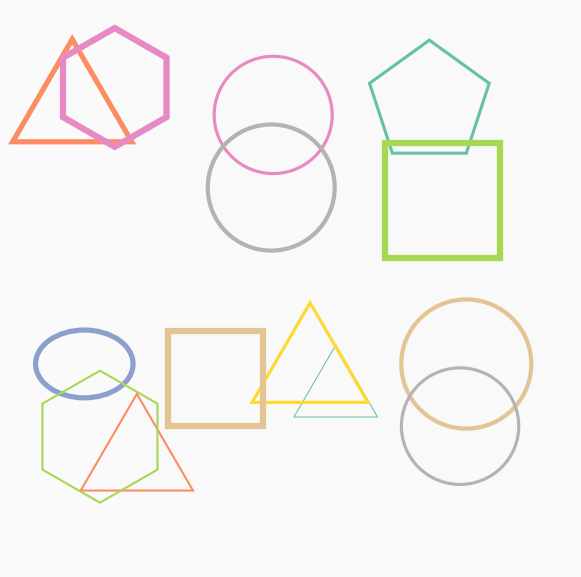[{"shape": "triangle", "thickness": 0.5, "radius": 0.42, "center": [0.578, 0.319]}, {"shape": "pentagon", "thickness": 1.5, "radius": 0.54, "center": [0.739, 0.821]}, {"shape": "triangle", "thickness": 2.5, "radius": 0.59, "center": [0.124, 0.813]}, {"shape": "triangle", "thickness": 1, "radius": 0.56, "center": [0.235, 0.205]}, {"shape": "oval", "thickness": 2.5, "radius": 0.42, "center": [0.145, 0.369]}, {"shape": "hexagon", "thickness": 3, "radius": 0.51, "center": [0.197, 0.848]}, {"shape": "circle", "thickness": 1.5, "radius": 0.51, "center": [0.47, 0.8]}, {"shape": "square", "thickness": 3, "radius": 0.5, "center": [0.761, 0.652]}, {"shape": "hexagon", "thickness": 1, "radius": 0.57, "center": [0.172, 0.243]}, {"shape": "triangle", "thickness": 1.5, "radius": 0.58, "center": [0.533, 0.36]}, {"shape": "square", "thickness": 3, "radius": 0.41, "center": [0.371, 0.344]}, {"shape": "circle", "thickness": 2, "radius": 0.56, "center": [0.802, 0.369]}, {"shape": "circle", "thickness": 1.5, "radius": 0.5, "center": [0.792, 0.261]}, {"shape": "circle", "thickness": 2, "radius": 0.55, "center": [0.467, 0.674]}]